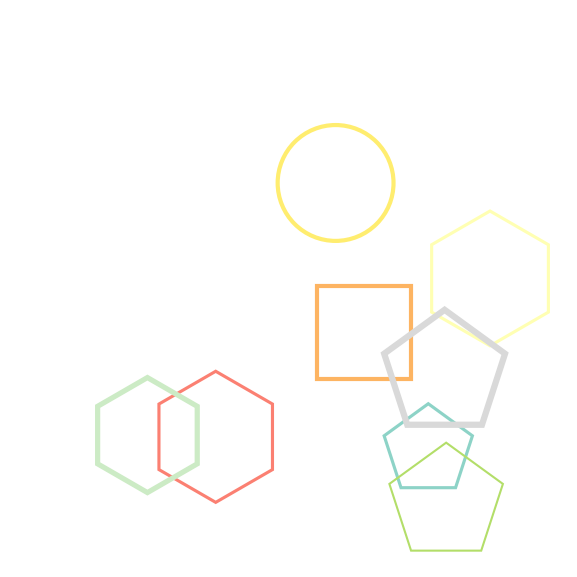[{"shape": "pentagon", "thickness": 1.5, "radius": 0.4, "center": [0.742, 0.22]}, {"shape": "hexagon", "thickness": 1.5, "radius": 0.58, "center": [0.849, 0.517]}, {"shape": "hexagon", "thickness": 1.5, "radius": 0.57, "center": [0.374, 0.243]}, {"shape": "square", "thickness": 2, "radius": 0.4, "center": [0.63, 0.424]}, {"shape": "pentagon", "thickness": 1, "radius": 0.52, "center": [0.773, 0.129]}, {"shape": "pentagon", "thickness": 3, "radius": 0.55, "center": [0.77, 0.353]}, {"shape": "hexagon", "thickness": 2.5, "radius": 0.5, "center": [0.255, 0.246]}, {"shape": "circle", "thickness": 2, "radius": 0.5, "center": [0.581, 0.682]}]